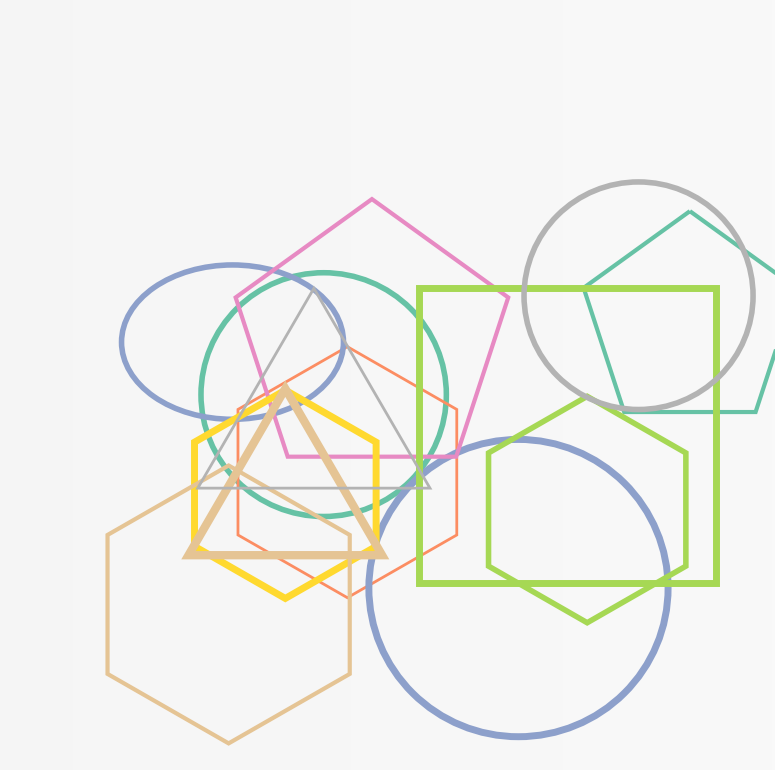[{"shape": "pentagon", "thickness": 1.5, "radius": 0.72, "center": [0.89, 0.582]}, {"shape": "circle", "thickness": 2, "radius": 0.79, "center": [0.418, 0.488]}, {"shape": "hexagon", "thickness": 1, "radius": 0.81, "center": [0.448, 0.387]}, {"shape": "oval", "thickness": 2, "radius": 0.72, "center": [0.3, 0.556]}, {"shape": "circle", "thickness": 2.5, "radius": 0.97, "center": [0.669, 0.236]}, {"shape": "pentagon", "thickness": 1.5, "radius": 0.92, "center": [0.48, 0.557]}, {"shape": "hexagon", "thickness": 2, "radius": 0.74, "center": [0.758, 0.338]}, {"shape": "square", "thickness": 2.5, "radius": 0.96, "center": [0.732, 0.434]}, {"shape": "hexagon", "thickness": 2.5, "radius": 0.68, "center": [0.368, 0.358]}, {"shape": "triangle", "thickness": 3, "radius": 0.72, "center": [0.368, 0.351]}, {"shape": "hexagon", "thickness": 1.5, "radius": 0.9, "center": [0.295, 0.215]}, {"shape": "triangle", "thickness": 1, "radius": 0.86, "center": [0.405, 0.453]}, {"shape": "circle", "thickness": 2, "radius": 0.74, "center": [0.824, 0.616]}]